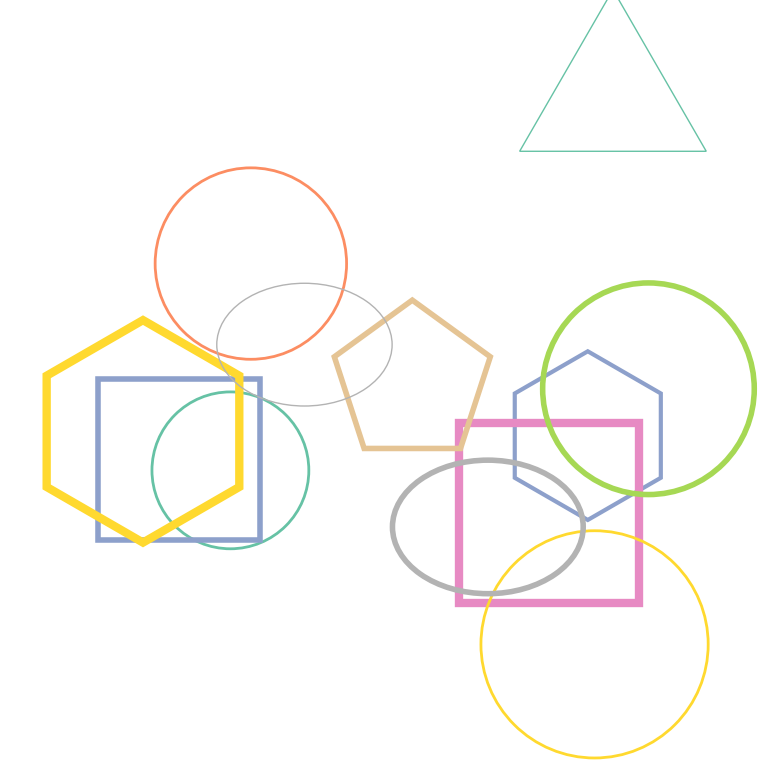[{"shape": "circle", "thickness": 1, "radius": 0.51, "center": [0.299, 0.389]}, {"shape": "triangle", "thickness": 0.5, "radius": 0.7, "center": [0.796, 0.873]}, {"shape": "circle", "thickness": 1, "radius": 0.62, "center": [0.326, 0.658]}, {"shape": "square", "thickness": 2, "radius": 0.52, "center": [0.232, 0.403]}, {"shape": "hexagon", "thickness": 1.5, "radius": 0.55, "center": [0.763, 0.434]}, {"shape": "square", "thickness": 3, "radius": 0.58, "center": [0.713, 0.333]}, {"shape": "circle", "thickness": 2, "radius": 0.69, "center": [0.842, 0.495]}, {"shape": "hexagon", "thickness": 3, "radius": 0.72, "center": [0.186, 0.44]}, {"shape": "circle", "thickness": 1, "radius": 0.74, "center": [0.772, 0.163]}, {"shape": "pentagon", "thickness": 2, "radius": 0.53, "center": [0.535, 0.504]}, {"shape": "oval", "thickness": 0.5, "radius": 0.57, "center": [0.395, 0.552]}, {"shape": "oval", "thickness": 2, "radius": 0.62, "center": [0.634, 0.316]}]